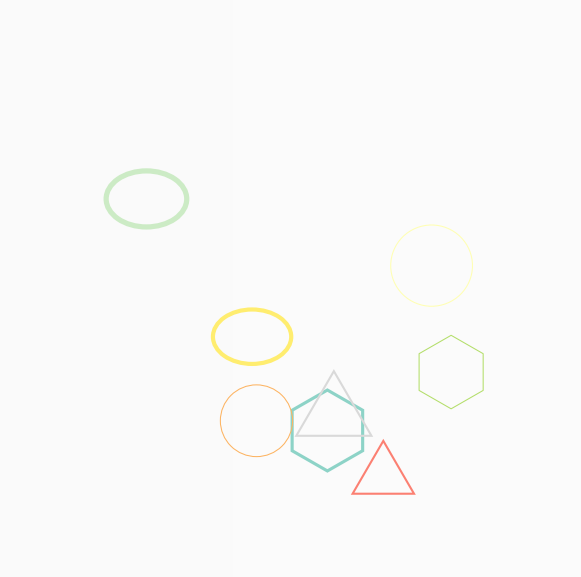[{"shape": "hexagon", "thickness": 1.5, "radius": 0.35, "center": [0.563, 0.254]}, {"shape": "circle", "thickness": 0.5, "radius": 0.35, "center": [0.743, 0.539]}, {"shape": "triangle", "thickness": 1, "radius": 0.3, "center": [0.659, 0.175]}, {"shape": "circle", "thickness": 0.5, "radius": 0.31, "center": [0.441, 0.271]}, {"shape": "hexagon", "thickness": 0.5, "radius": 0.32, "center": [0.776, 0.355]}, {"shape": "triangle", "thickness": 1, "radius": 0.37, "center": [0.574, 0.282]}, {"shape": "oval", "thickness": 2.5, "radius": 0.35, "center": [0.252, 0.655]}, {"shape": "oval", "thickness": 2, "radius": 0.34, "center": [0.434, 0.416]}]